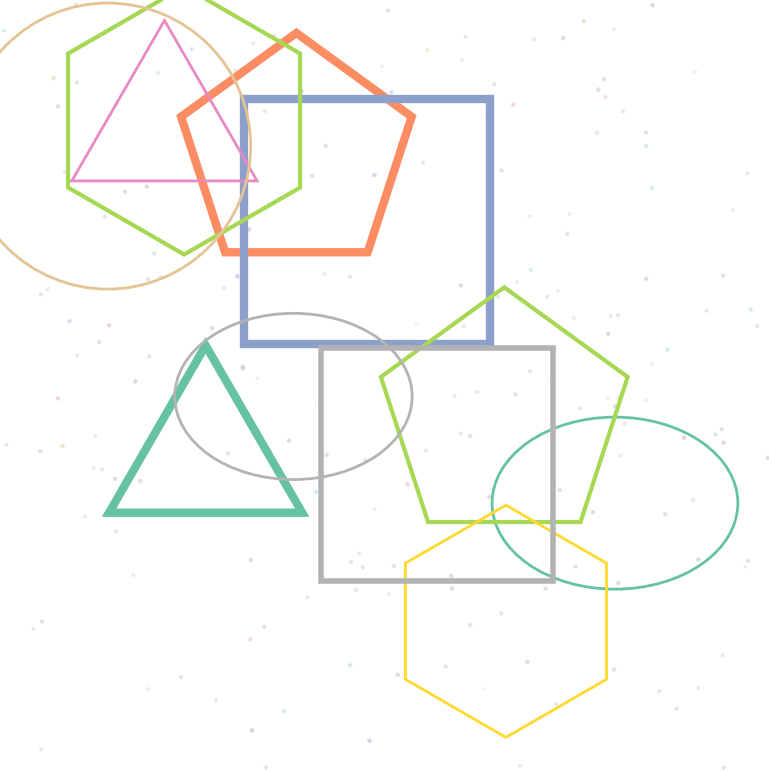[{"shape": "oval", "thickness": 1, "radius": 0.8, "center": [0.799, 0.347]}, {"shape": "triangle", "thickness": 3, "radius": 0.72, "center": [0.267, 0.407]}, {"shape": "pentagon", "thickness": 3, "radius": 0.79, "center": [0.385, 0.8]}, {"shape": "square", "thickness": 3, "radius": 0.8, "center": [0.477, 0.712]}, {"shape": "triangle", "thickness": 1, "radius": 0.69, "center": [0.214, 0.835]}, {"shape": "hexagon", "thickness": 1.5, "radius": 0.87, "center": [0.239, 0.843]}, {"shape": "pentagon", "thickness": 1.5, "radius": 0.84, "center": [0.655, 0.458]}, {"shape": "hexagon", "thickness": 1, "radius": 0.75, "center": [0.657, 0.193]}, {"shape": "circle", "thickness": 1, "radius": 0.93, "center": [0.14, 0.81]}, {"shape": "square", "thickness": 2, "radius": 0.75, "center": [0.568, 0.397]}, {"shape": "oval", "thickness": 1, "radius": 0.77, "center": [0.381, 0.485]}]